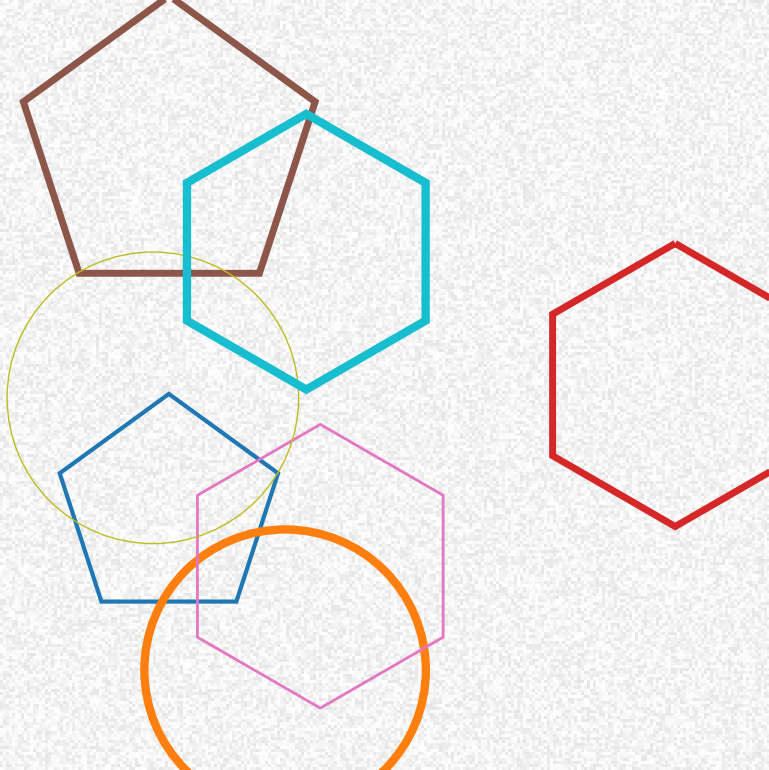[{"shape": "pentagon", "thickness": 1.5, "radius": 0.75, "center": [0.219, 0.339]}, {"shape": "circle", "thickness": 3, "radius": 0.91, "center": [0.37, 0.13]}, {"shape": "hexagon", "thickness": 2.5, "radius": 0.92, "center": [0.877, 0.5]}, {"shape": "pentagon", "thickness": 2.5, "radius": 1.0, "center": [0.22, 0.806]}, {"shape": "hexagon", "thickness": 1, "radius": 0.92, "center": [0.416, 0.265]}, {"shape": "circle", "thickness": 0.5, "radius": 0.95, "center": [0.199, 0.483]}, {"shape": "hexagon", "thickness": 3, "radius": 0.89, "center": [0.398, 0.673]}]